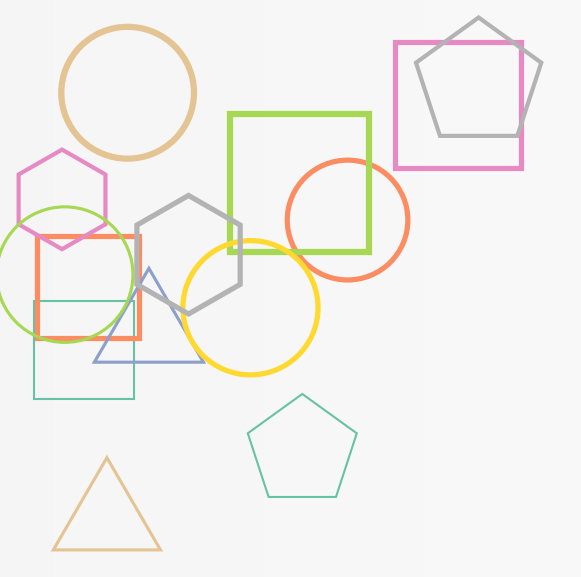[{"shape": "square", "thickness": 1, "radius": 0.43, "center": [0.144, 0.393]}, {"shape": "pentagon", "thickness": 1, "radius": 0.49, "center": [0.52, 0.218]}, {"shape": "square", "thickness": 2.5, "radius": 0.44, "center": [0.152, 0.502]}, {"shape": "circle", "thickness": 2.5, "radius": 0.52, "center": [0.598, 0.618]}, {"shape": "triangle", "thickness": 1.5, "radius": 0.54, "center": [0.256, 0.426]}, {"shape": "square", "thickness": 2.5, "radius": 0.54, "center": [0.788, 0.817]}, {"shape": "hexagon", "thickness": 2, "radius": 0.43, "center": [0.107, 0.654]}, {"shape": "circle", "thickness": 1.5, "radius": 0.59, "center": [0.111, 0.524]}, {"shape": "square", "thickness": 3, "radius": 0.6, "center": [0.515, 0.682]}, {"shape": "circle", "thickness": 2.5, "radius": 0.58, "center": [0.431, 0.466]}, {"shape": "circle", "thickness": 3, "radius": 0.57, "center": [0.22, 0.839]}, {"shape": "triangle", "thickness": 1.5, "radius": 0.53, "center": [0.184, 0.1]}, {"shape": "pentagon", "thickness": 2, "radius": 0.57, "center": [0.823, 0.856]}, {"shape": "hexagon", "thickness": 2.5, "radius": 0.51, "center": [0.324, 0.558]}]